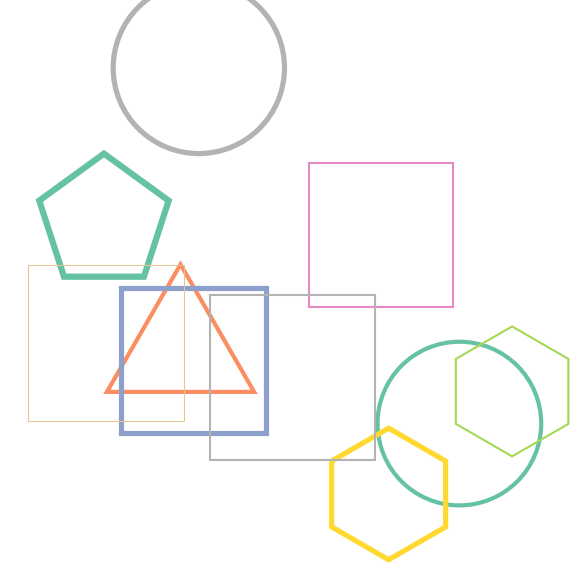[{"shape": "circle", "thickness": 2, "radius": 0.71, "center": [0.795, 0.266]}, {"shape": "pentagon", "thickness": 3, "radius": 0.59, "center": [0.18, 0.615]}, {"shape": "triangle", "thickness": 2, "radius": 0.74, "center": [0.313, 0.394]}, {"shape": "square", "thickness": 2.5, "radius": 0.63, "center": [0.336, 0.375]}, {"shape": "square", "thickness": 1, "radius": 0.62, "center": [0.66, 0.593]}, {"shape": "hexagon", "thickness": 1, "radius": 0.56, "center": [0.887, 0.321]}, {"shape": "hexagon", "thickness": 2.5, "radius": 0.57, "center": [0.673, 0.144]}, {"shape": "square", "thickness": 0.5, "radius": 0.68, "center": [0.184, 0.405]}, {"shape": "square", "thickness": 1, "radius": 0.72, "center": [0.507, 0.345]}, {"shape": "circle", "thickness": 2.5, "radius": 0.74, "center": [0.344, 0.882]}]